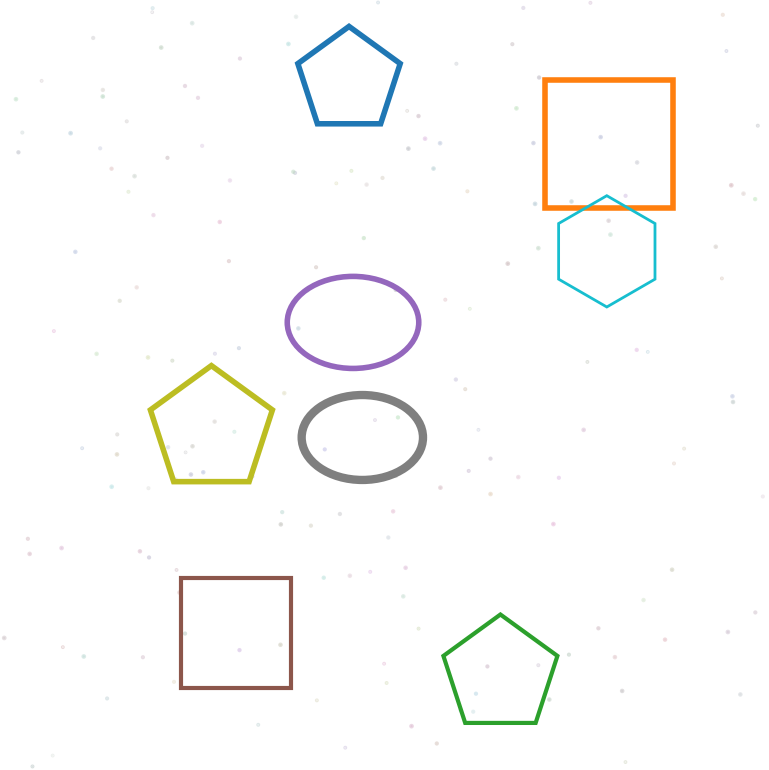[{"shape": "pentagon", "thickness": 2, "radius": 0.35, "center": [0.453, 0.896]}, {"shape": "square", "thickness": 2, "radius": 0.41, "center": [0.791, 0.813]}, {"shape": "pentagon", "thickness": 1.5, "radius": 0.39, "center": [0.65, 0.124]}, {"shape": "oval", "thickness": 2, "radius": 0.43, "center": [0.458, 0.581]}, {"shape": "square", "thickness": 1.5, "radius": 0.36, "center": [0.307, 0.178]}, {"shape": "oval", "thickness": 3, "radius": 0.39, "center": [0.471, 0.432]}, {"shape": "pentagon", "thickness": 2, "radius": 0.42, "center": [0.275, 0.442]}, {"shape": "hexagon", "thickness": 1, "radius": 0.36, "center": [0.788, 0.674]}]